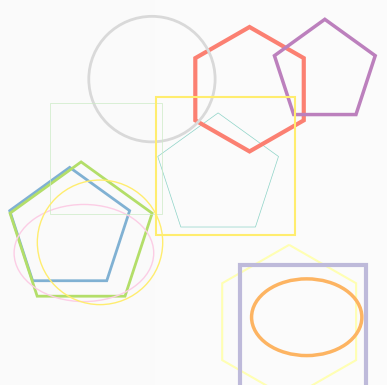[{"shape": "pentagon", "thickness": 0.5, "radius": 0.82, "center": [0.563, 0.543]}, {"shape": "hexagon", "thickness": 1.5, "radius": 1.0, "center": [0.746, 0.164]}, {"shape": "square", "thickness": 3, "radius": 0.81, "center": [0.781, 0.15]}, {"shape": "hexagon", "thickness": 3, "radius": 0.81, "center": [0.644, 0.768]}, {"shape": "pentagon", "thickness": 2, "radius": 0.81, "center": [0.18, 0.402]}, {"shape": "oval", "thickness": 2.5, "radius": 0.71, "center": [0.792, 0.176]}, {"shape": "pentagon", "thickness": 2, "radius": 0.96, "center": [0.209, 0.387]}, {"shape": "oval", "thickness": 1, "radius": 0.9, "center": [0.217, 0.343]}, {"shape": "circle", "thickness": 2, "radius": 0.82, "center": [0.392, 0.795]}, {"shape": "pentagon", "thickness": 2.5, "radius": 0.68, "center": [0.838, 0.813]}, {"shape": "square", "thickness": 0.5, "radius": 0.72, "center": [0.274, 0.589]}, {"shape": "circle", "thickness": 1, "radius": 0.81, "center": [0.258, 0.371]}, {"shape": "square", "thickness": 1.5, "radius": 0.89, "center": [0.582, 0.569]}]